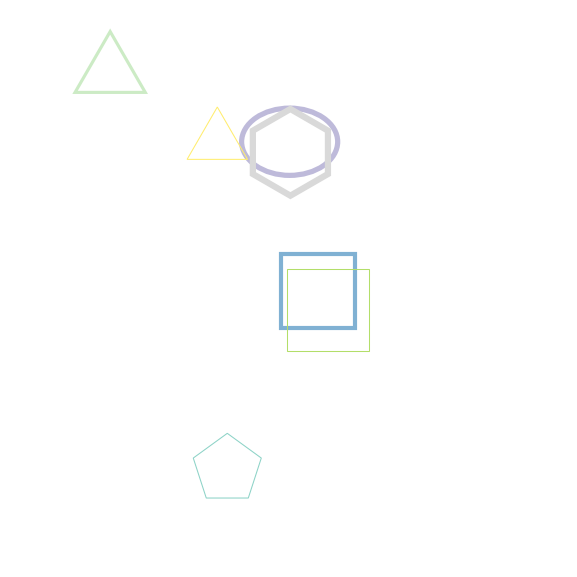[{"shape": "pentagon", "thickness": 0.5, "radius": 0.31, "center": [0.394, 0.187]}, {"shape": "oval", "thickness": 2.5, "radius": 0.42, "center": [0.502, 0.754]}, {"shape": "square", "thickness": 2, "radius": 0.32, "center": [0.551, 0.495]}, {"shape": "square", "thickness": 0.5, "radius": 0.35, "center": [0.569, 0.463]}, {"shape": "hexagon", "thickness": 3, "radius": 0.38, "center": [0.503, 0.735]}, {"shape": "triangle", "thickness": 1.5, "radius": 0.35, "center": [0.191, 0.874]}, {"shape": "triangle", "thickness": 0.5, "radius": 0.3, "center": [0.376, 0.753]}]